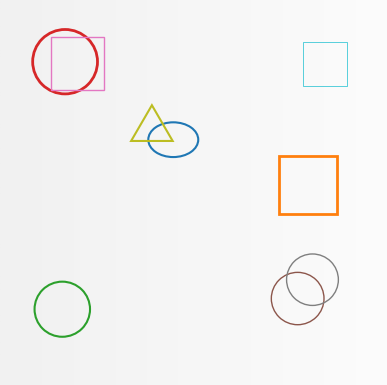[{"shape": "oval", "thickness": 1.5, "radius": 0.32, "center": [0.447, 0.637]}, {"shape": "square", "thickness": 2, "radius": 0.38, "center": [0.795, 0.52]}, {"shape": "circle", "thickness": 1.5, "radius": 0.36, "center": [0.161, 0.197]}, {"shape": "circle", "thickness": 2, "radius": 0.42, "center": [0.168, 0.84]}, {"shape": "circle", "thickness": 1, "radius": 0.34, "center": [0.768, 0.225]}, {"shape": "square", "thickness": 1, "radius": 0.35, "center": [0.2, 0.835]}, {"shape": "circle", "thickness": 1, "radius": 0.33, "center": [0.806, 0.273]}, {"shape": "triangle", "thickness": 1.5, "radius": 0.31, "center": [0.392, 0.665]}, {"shape": "square", "thickness": 0.5, "radius": 0.29, "center": [0.839, 0.834]}]